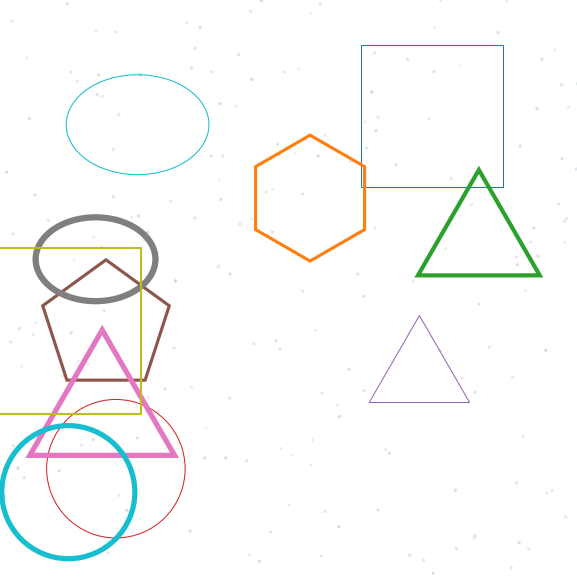[{"shape": "square", "thickness": 0.5, "radius": 0.61, "center": [0.748, 0.798]}, {"shape": "hexagon", "thickness": 1.5, "radius": 0.54, "center": [0.537, 0.656]}, {"shape": "triangle", "thickness": 2, "radius": 0.61, "center": [0.829, 0.583]}, {"shape": "circle", "thickness": 0.5, "radius": 0.6, "center": [0.201, 0.188]}, {"shape": "triangle", "thickness": 0.5, "radius": 0.5, "center": [0.726, 0.352]}, {"shape": "pentagon", "thickness": 1.5, "radius": 0.58, "center": [0.184, 0.434]}, {"shape": "triangle", "thickness": 2.5, "radius": 0.72, "center": [0.177, 0.283]}, {"shape": "oval", "thickness": 3, "radius": 0.52, "center": [0.165, 0.55]}, {"shape": "square", "thickness": 1, "radius": 0.72, "center": [0.1, 0.427]}, {"shape": "circle", "thickness": 2.5, "radius": 0.58, "center": [0.118, 0.147]}, {"shape": "oval", "thickness": 0.5, "radius": 0.62, "center": [0.238, 0.783]}]